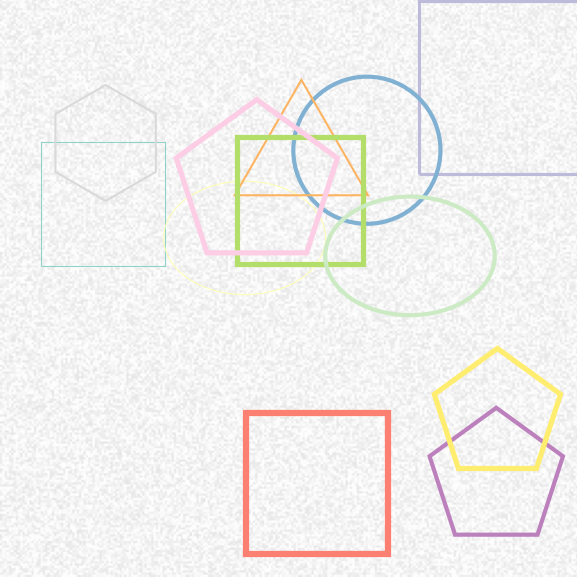[{"shape": "square", "thickness": 0.5, "radius": 0.54, "center": [0.179, 0.646]}, {"shape": "oval", "thickness": 0.5, "radius": 0.7, "center": [0.424, 0.587]}, {"shape": "square", "thickness": 1.5, "radius": 0.75, "center": [0.876, 0.848]}, {"shape": "square", "thickness": 3, "radius": 0.61, "center": [0.549, 0.162]}, {"shape": "circle", "thickness": 2, "radius": 0.64, "center": [0.635, 0.739]}, {"shape": "triangle", "thickness": 1, "radius": 0.67, "center": [0.522, 0.728]}, {"shape": "square", "thickness": 2.5, "radius": 0.55, "center": [0.519, 0.652]}, {"shape": "pentagon", "thickness": 2.5, "radius": 0.73, "center": [0.445, 0.68]}, {"shape": "hexagon", "thickness": 1, "radius": 0.5, "center": [0.183, 0.752]}, {"shape": "pentagon", "thickness": 2, "radius": 0.61, "center": [0.859, 0.172]}, {"shape": "oval", "thickness": 2, "radius": 0.73, "center": [0.71, 0.556]}, {"shape": "pentagon", "thickness": 2.5, "radius": 0.57, "center": [0.861, 0.281]}]